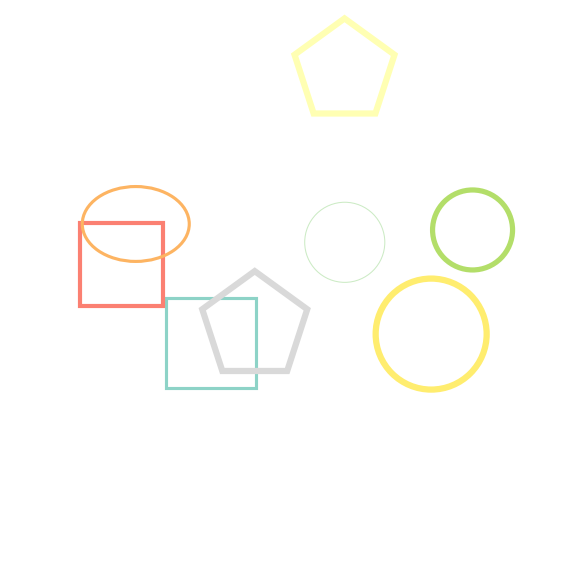[{"shape": "square", "thickness": 1.5, "radius": 0.39, "center": [0.365, 0.406]}, {"shape": "pentagon", "thickness": 3, "radius": 0.45, "center": [0.597, 0.876]}, {"shape": "square", "thickness": 2, "radius": 0.36, "center": [0.211, 0.541]}, {"shape": "oval", "thickness": 1.5, "radius": 0.46, "center": [0.235, 0.611]}, {"shape": "circle", "thickness": 2.5, "radius": 0.35, "center": [0.818, 0.601]}, {"shape": "pentagon", "thickness": 3, "radius": 0.48, "center": [0.441, 0.434]}, {"shape": "circle", "thickness": 0.5, "radius": 0.35, "center": [0.597, 0.58]}, {"shape": "circle", "thickness": 3, "radius": 0.48, "center": [0.747, 0.421]}]